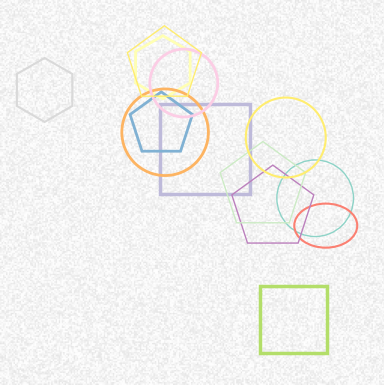[{"shape": "circle", "thickness": 1, "radius": 0.5, "center": [0.819, 0.485]}, {"shape": "hexagon", "thickness": 2, "radius": 0.41, "center": [0.423, 0.825]}, {"shape": "square", "thickness": 2.5, "radius": 0.59, "center": [0.534, 0.612]}, {"shape": "oval", "thickness": 1.5, "radius": 0.41, "center": [0.846, 0.414]}, {"shape": "pentagon", "thickness": 2, "radius": 0.43, "center": [0.419, 0.676]}, {"shape": "circle", "thickness": 2, "radius": 0.56, "center": [0.429, 0.657]}, {"shape": "square", "thickness": 2.5, "radius": 0.44, "center": [0.762, 0.17]}, {"shape": "circle", "thickness": 2, "radius": 0.44, "center": [0.477, 0.784]}, {"shape": "hexagon", "thickness": 1.5, "radius": 0.42, "center": [0.116, 0.766]}, {"shape": "pentagon", "thickness": 1, "radius": 0.56, "center": [0.709, 0.459]}, {"shape": "pentagon", "thickness": 1, "radius": 0.58, "center": [0.683, 0.516]}, {"shape": "pentagon", "thickness": 1, "radius": 0.51, "center": [0.427, 0.832]}, {"shape": "circle", "thickness": 1.5, "radius": 0.52, "center": [0.742, 0.643]}]